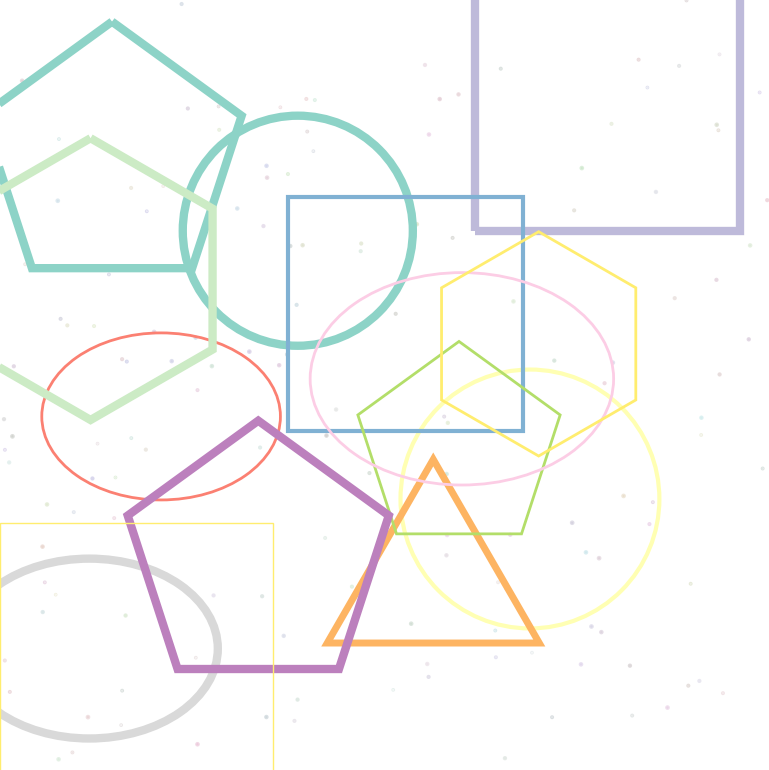[{"shape": "pentagon", "thickness": 3, "radius": 0.88, "center": [0.145, 0.795]}, {"shape": "circle", "thickness": 3, "radius": 0.75, "center": [0.387, 0.7]}, {"shape": "circle", "thickness": 1.5, "radius": 0.84, "center": [0.688, 0.352]}, {"shape": "square", "thickness": 3, "radius": 0.86, "center": [0.789, 0.872]}, {"shape": "oval", "thickness": 1, "radius": 0.77, "center": [0.209, 0.459]}, {"shape": "square", "thickness": 1.5, "radius": 0.76, "center": [0.527, 0.592]}, {"shape": "triangle", "thickness": 2.5, "radius": 0.79, "center": [0.563, 0.244]}, {"shape": "pentagon", "thickness": 1, "radius": 0.69, "center": [0.596, 0.418]}, {"shape": "oval", "thickness": 1, "radius": 0.99, "center": [0.6, 0.508]}, {"shape": "oval", "thickness": 3, "radius": 0.83, "center": [0.116, 0.158]}, {"shape": "pentagon", "thickness": 3, "radius": 0.89, "center": [0.335, 0.275]}, {"shape": "hexagon", "thickness": 3, "radius": 0.91, "center": [0.118, 0.638]}, {"shape": "hexagon", "thickness": 1, "radius": 0.73, "center": [0.7, 0.553]}, {"shape": "square", "thickness": 0.5, "radius": 0.89, "center": [0.177, 0.143]}]